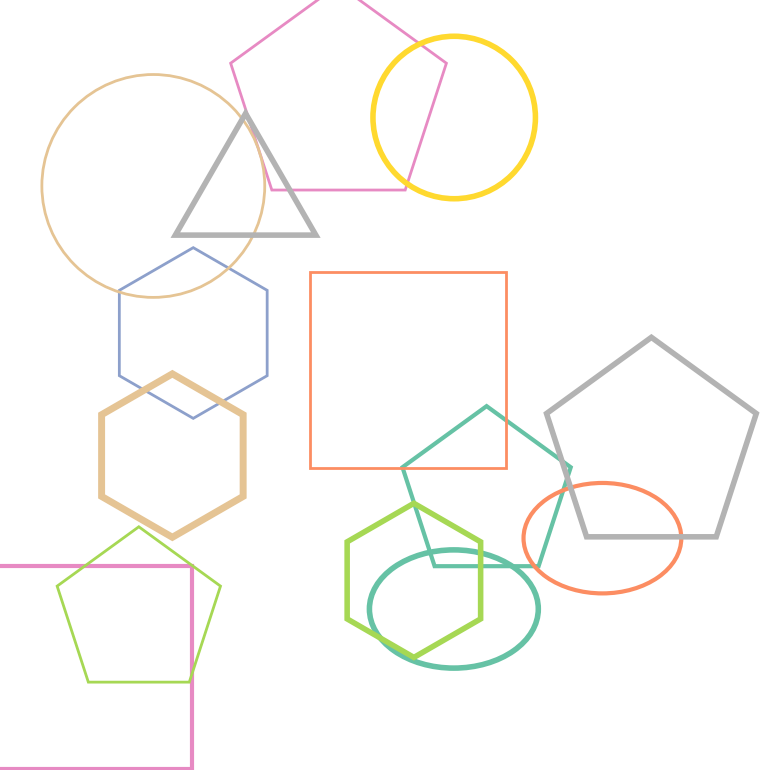[{"shape": "oval", "thickness": 2, "radius": 0.55, "center": [0.589, 0.209]}, {"shape": "pentagon", "thickness": 1.5, "radius": 0.57, "center": [0.632, 0.358]}, {"shape": "oval", "thickness": 1.5, "radius": 0.51, "center": [0.782, 0.301]}, {"shape": "square", "thickness": 1, "radius": 0.64, "center": [0.53, 0.52]}, {"shape": "hexagon", "thickness": 1, "radius": 0.55, "center": [0.251, 0.568]}, {"shape": "square", "thickness": 1.5, "radius": 0.66, "center": [0.117, 0.133]}, {"shape": "pentagon", "thickness": 1, "radius": 0.74, "center": [0.44, 0.872]}, {"shape": "pentagon", "thickness": 1, "radius": 0.56, "center": [0.18, 0.204]}, {"shape": "hexagon", "thickness": 2, "radius": 0.5, "center": [0.538, 0.246]}, {"shape": "circle", "thickness": 2, "radius": 0.53, "center": [0.59, 0.847]}, {"shape": "hexagon", "thickness": 2.5, "radius": 0.53, "center": [0.224, 0.408]}, {"shape": "circle", "thickness": 1, "radius": 0.72, "center": [0.199, 0.759]}, {"shape": "triangle", "thickness": 2, "radius": 0.53, "center": [0.319, 0.747]}, {"shape": "pentagon", "thickness": 2, "radius": 0.72, "center": [0.846, 0.419]}]